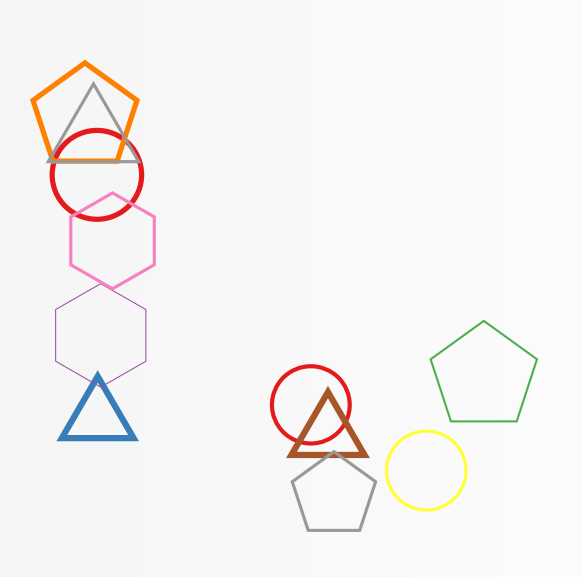[{"shape": "circle", "thickness": 2, "radius": 0.33, "center": [0.535, 0.298]}, {"shape": "circle", "thickness": 2.5, "radius": 0.38, "center": [0.167, 0.696]}, {"shape": "triangle", "thickness": 3, "radius": 0.36, "center": [0.168, 0.276]}, {"shape": "pentagon", "thickness": 1, "radius": 0.48, "center": [0.832, 0.347]}, {"shape": "hexagon", "thickness": 0.5, "radius": 0.45, "center": [0.173, 0.418]}, {"shape": "pentagon", "thickness": 2.5, "radius": 0.47, "center": [0.146, 0.796]}, {"shape": "circle", "thickness": 1.5, "radius": 0.34, "center": [0.733, 0.184]}, {"shape": "triangle", "thickness": 3, "radius": 0.36, "center": [0.564, 0.248]}, {"shape": "hexagon", "thickness": 1.5, "radius": 0.41, "center": [0.194, 0.582]}, {"shape": "pentagon", "thickness": 1.5, "radius": 0.38, "center": [0.575, 0.142]}, {"shape": "triangle", "thickness": 1.5, "radius": 0.45, "center": [0.161, 0.764]}]